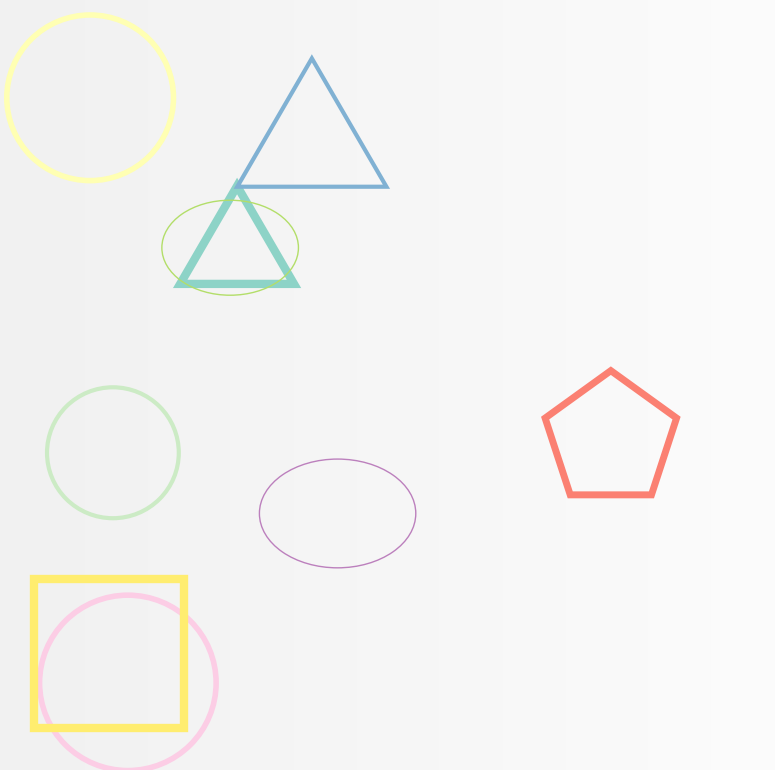[{"shape": "triangle", "thickness": 3, "radius": 0.42, "center": [0.306, 0.674]}, {"shape": "circle", "thickness": 2, "radius": 0.54, "center": [0.116, 0.873]}, {"shape": "pentagon", "thickness": 2.5, "radius": 0.45, "center": [0.788, 0.429]}, {"shape": "triangle", "thickness": 1.5, "radius": 0.56, "center": [0.402, 0.813]}, {"shape": "oval", "thickness": 0.5, "radius": 0.44, "center": [0.297, 0.678]}, {"shape": "circle", "thickness": 2, "radius": 0.57, "center": [0.165, 0.113]}, {"shape": "oval", "thickness": 0.5, "radius": 0.5, "center": [0.436, 0.333]}, {"shape": "circle", "thickness": 1.5, "radius": 0.43, "center": [0.146, 0.412]}, {"shape": "square", "thickness": 3, "radius": 0.48, "center": [0.141, 0.151]}]